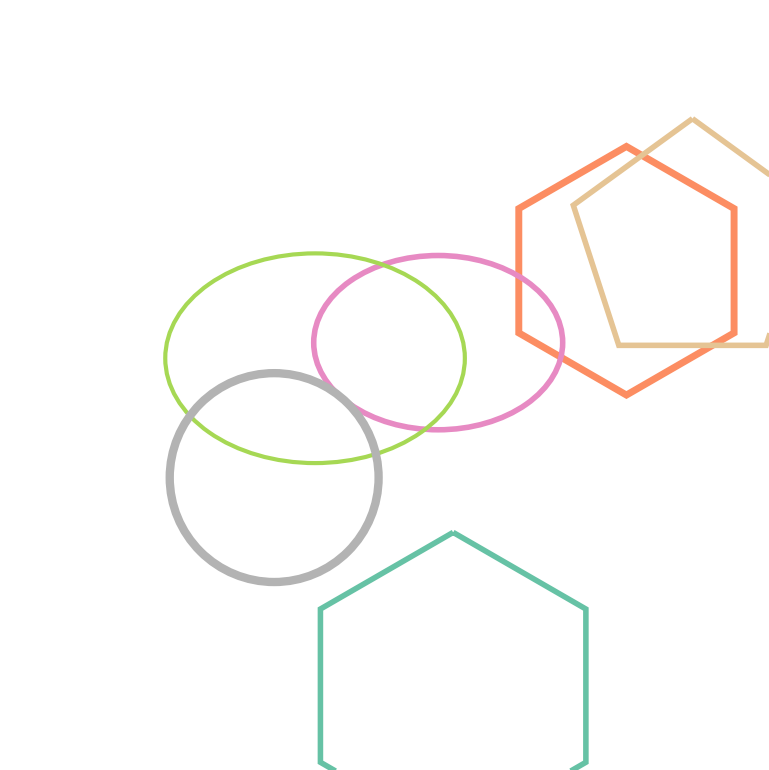[{"shape": "hexagon", "thickness": 2, "radius": 1.0, "center": [0.589, 0.11]}, {"shape": "hexagon", "thickness": 2.5, "radius": 0.81, "center": [0.814, 0.648]}, {"shape": "oval", "thickness": 2, "radius": 0.81, "center": [0.569, 0.555]}, {"shape": "oval", "thickness": 1.5, "radius": 0.97, "center": [0.409, 0.535]}, {"shape": "pentagon", "thickness": 2, "radius": 0.81, "center": [0.899, 0.683]}, {"shape": "circle", "thickness": 3, "radius": 0.68, "center": [0.356, 0.38]}]